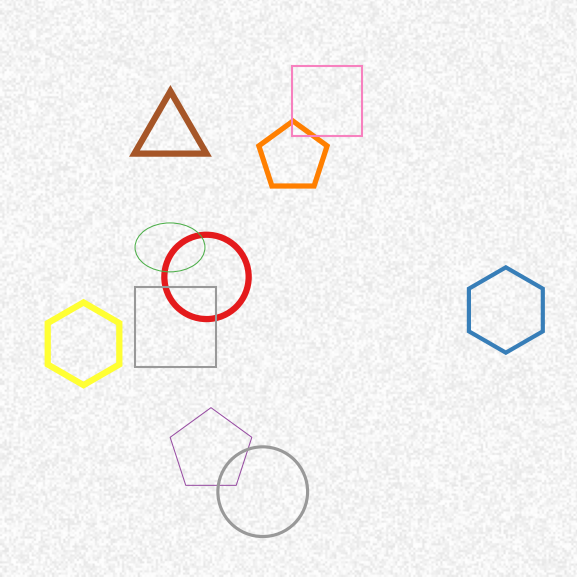[{"shape": "circle", "thickness": 3, "radius": 0.37, "center": [0.358, 0.52]}, {"shape": "hexagon", "thickness": 2, "radius": 0.37, "center": [0.876, 0.462]}, {"shape": "oval", "thickness": 0.5, "radius": 0.3, "center": [0.294, 0.571]}, {"shape": "pentagon", "thickness": 0.5, "radius": 0.37, "center": [0.365, 0.219]}, {"shape": "pentagon", "thickness": 2.5, "radius": 0.31, "center": [0.507, 0.727]}, {"shape": "hexagon", "thickness": 3, "radius": 0.36, "center": [0.145, 0.404]}, {"shape": "triangle", "thickness": 3, "radius": 0.36, "center": [0.295, 0.769]}, {"shape": "square", "thickness": 1, "radius": 0.31, "center": [0.566, 0.824]}, {"shape": "circle", "thickness": 1.5, "radius": 0.39, "center": [0.455, 0.148]}, {"shape": "square", "thickness": 1, "radius": 0.35, "center": [0.304, 0.433]}]